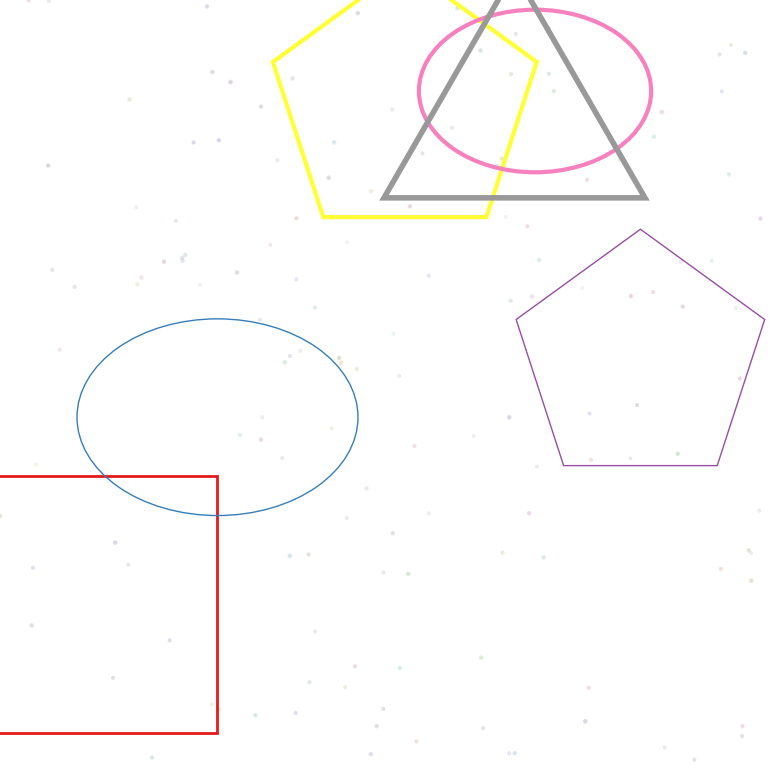[{"shape": "square", "thickness": 1, "radius": 0.83, "center": [0.115, 0.215]}, {"shape": "oval", "thickness": 0.5, "radius": 0.91, "center": [0.282, 0.458]}, {"shape": "pentagon", "thickness": 0.5, "radius": 0.85, "center": [0.832, 0.533]}, {"shape": "pentagon", "thickness": 1.5, "radius": 0.9, "center": [0.526, 0.864]}, {"shape": "oval", "thickness": 1.5, "radius": 0.75, "center": [0.695, 0.882]}, {"shape": "triangle", "thickness": 2, "radius": 0.98, "center": [0.668, 0.841]}]